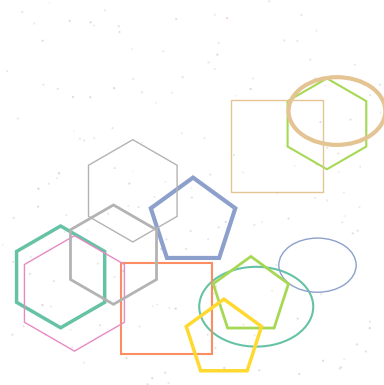[{"shape": "hexagon", "thickness": 2.5, "radius": 0.66, "center": [0.157, 0.281]}, {"shape": "oval", "thickness": 1.5, "radius": 0.74, "center": [0.666, 0.203]}, {"shape": "square", "thickness": 1.5, "radius": 0.59, "center": [0.432, 0.199]}, {"shape": "pentagon", "thickness": 3, "radius": 0.58, "center": [0.501, 0.423]}, {"shape": "oval", "thickness": 1, "radius": 0.5, "center": [0.825, 0.311]}, {"shape": "hexagon", "thickness": 1, "radius": 0.75, "center": [0.193, 0.238]}, {"shape": "pentagon", "thickness": 2, "radius": 0.51, "center": [0.652, 0.231]}, {"shape": "hexagon", "thickness": 1.5, "radius": 0.59, "center": [0.849, 0.678]}, {"shape": "pentagon", "thickness": 2.5, "radius": 0.51, "center": [0.582, 0.12]}, {"shape": "square", "thickness": 1, "radius": 0.6, "center": [0.72, 0.62]}, {"shape": "oval", "thickness": 3, "radius": 0.63, "center": [0.875, 0.712]}, {"shape": "hexagon", "thickness": 1, "radius": 0.66, "center": [0.345, 0.504]}, {"shape": "hexagon", "thickness": 2, "radius": 0.65, "center": [0.295, 0.339]}]